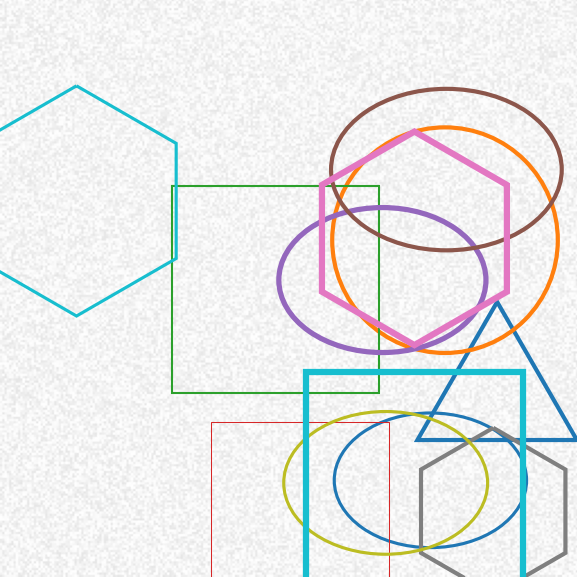[{"shape": "triangle", "thickness": 2, "radius": 0.8, "center": [0.861, 0.317]}, {"shape": "oval", "thickness": 1.5, "radius": 0.83, "center": [0.745, 0.167]}, {"shape": "circle", "thickness": 2, "radius": 0.98, "center": [0.771, 0.583]}, {"shape": "square", "thickness": 1, "radius": 0.9, "center": [0.477, 0.498]}, {"shape": "square", "thickness": 0.5, "radius": 0.77, "center": [0.519, 0.114]}, {"shape": "oval", "thickness": 2.5, "radius": 0.9, "center": [0.662, 0.514]}, {"shape": "oval", "thickness": 2, "radius": 1.0, "center": [0.773, 0.705]}, {"shape": "hexagon", "thickness": 3, "radius": 0.92, "center": [0.718, 0.586]}, {"shape": "hexagon", "thickness": 2, "radius": 0.72, "center": [0.854, 0.114]}, {"shape": "oval", "thickness": 1.5, "radius": 0.88, "center": [0.668, 0.163]}, {"shape": "square", "thickness": 3, "radius": 0.94, "center": [0.717, 0.167]}, {"shape": "hexagon", "thickness": 1.5, "radius": 1.0, "center": [0.132, 0.651]}]